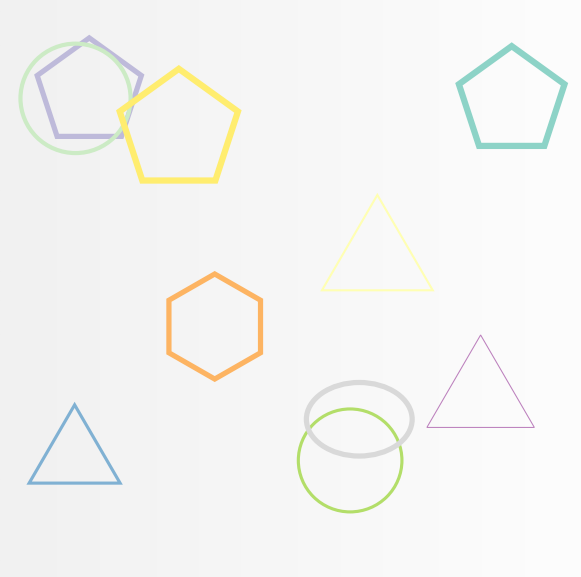[{"shape": "pentagon", "thickness": 3, "radius": 0.48, "center": [0.88, 0.824]}, {"shape": "triangle", "thickness": 1, "radius": 0.55, "center": [0.649, 0.551]}, {"shape": "pentagon", "thickness": 2.5, "radius": 0.47, "center": [0.154, 0.839]}, {"shape": "triangle", "thickness": 1.5, "radius": 0.45, "center": [0.128, 0.208]}, {"shape": "hexagon", "thickness": 2.5, "radius": 0.45, "center": [0.369, 0.434]}, {"shape": "circle", "thickness": 1.5, "radius": 0.45, "center": [0.602, 0.202]}, {"shape": "oval", "thickness": 2.5, "radius": 0.45, "center": [0.618, 0.273]}, {"shape": "triangle", "thickness": 0.5, "radius": 0.53, "center": [0.827, 0.312]}, {"shape": "circle", "thickness": 2, "radius": 0.47, "center": [0.13, 0.829]}, {"shape": "pentagon", "thickness": 3, "radius": 0.53, "center": [0.308, 0.773]}]